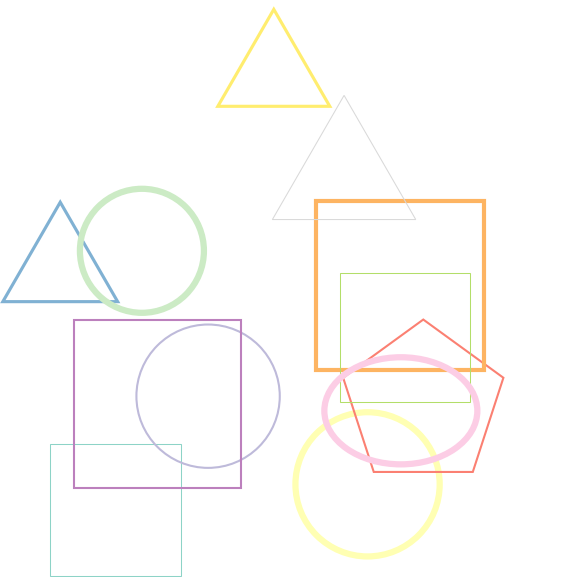[{"shape": "square", "thickness": 0.5, "radius": 0.57, "center": [0.2, 0.116]}, {"shape": "circle", "thickness": 3, "radius": 0.62, "center": [0.636, 0.16]}, {"shape": "circle", "thickness": 1, "radius": 0.62, "center": [0.36, 0.313]}, {"shape": "pentagon", "thickness": 1, "radius": 0.73, "center": [0.733, 0.3]}, {"shape": "triangle", "thickness": 1.5, "radius": 0.57, "center": [0.104, 0.534]}, {"shape": "square", "thickness": 2, "radius": 0.73, "center": [0.693, 0.505]}, {"shape": "square", "thickness": 0.5, "radius": 0.56, "center": [0.701, 0.414]}, {"shape": "oval", "thickness": 3, "radius": 0.66, "center": [0.694, 0.288]}, {"shape": "triangle", "thickness": 0.5, "radius": 0.72, "center": [0.596, 0.691]}, {"shape": "square", "thickness": 1, "radius": 0.73, "center": [0.273, 0.3]}, {"shape": "circle", "thickness": 3, "radius": 0.54, "center": [0.246, 0.565]}, {"shape": "triangle", "thickness": 1.5, "radius": 0.56, "center": [0.474, 0.871]}]